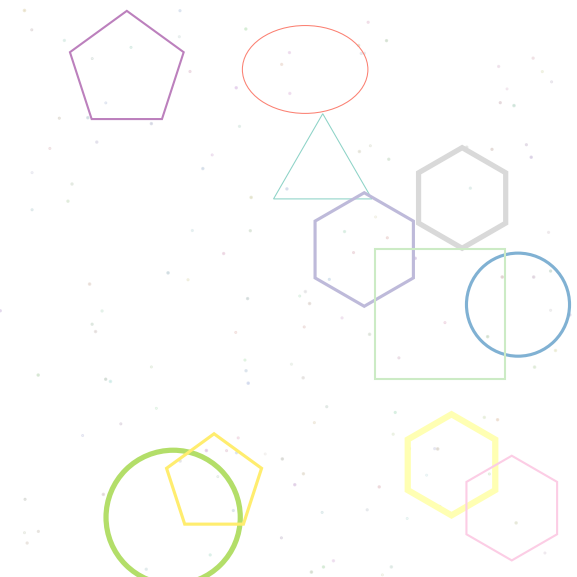[{"shape": "triangle", "thickness": 0.5, "radius": 0.49, "center": [0.559, 0.704]}, {"shape": "hexagon", "thickness": 3, "radius": 0.44, "center": [0.782, 0.194]}, {"shape": "hexagon", "thickness": 1.5, "radius": 0.49, "center": [0.631, 0.567]}, {"shape": "oval", "thickness": 0.5, "radius": 0.54, "center": [0.528, 0.879]}, {"shape": "circle", "thickness": 1.5, "radius": 0.45, "center": [0.897, 0.472]}, {"shape": "circle", "thickness": 2.5, "radius": 0.58, "center": [0.3, 0.103]}, {"shape": "hexagon", "thickness": 1, "radius": 0.45, "center": [0.886, 0.119]}, {"shape": "hexagon", "thickness": 2.5, "radius": 0.44, "center": [0.8, 0.656]}, {"shape": "pentagon", "thickness": 1, "radius": 0.52, "center": [0.22, 0.877]}, {"shape": "square", "thickness": 1, "radius": 0.56, "center": [0.761, 0.455]}, {"shape": "pentagon", "thickness": 1.5, "radius": 0.43, "center": [0.371, 0.161]}]